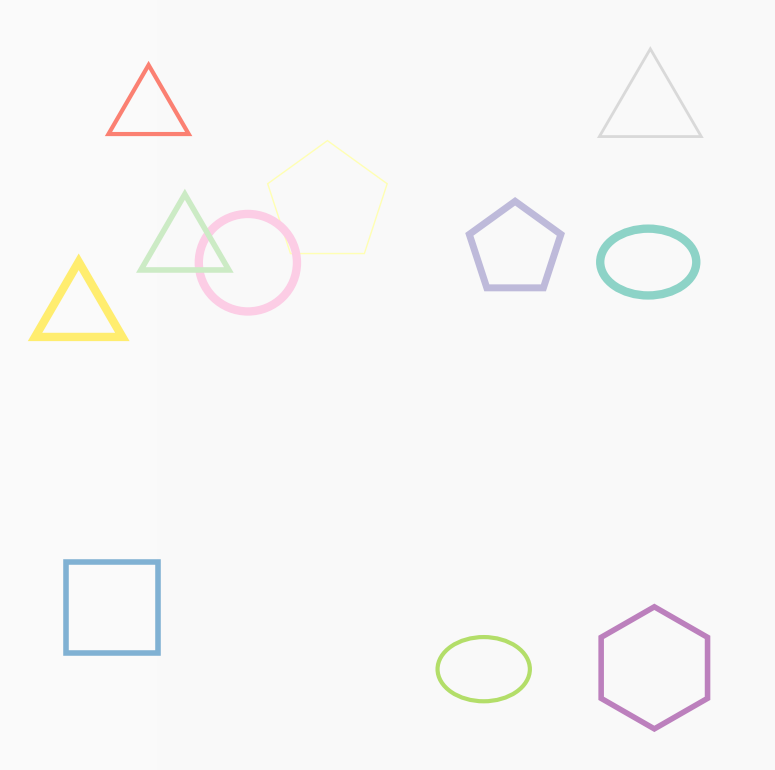[{"shape": "oval", "thickness": 3, "radius": 0.31, "center": [0.836, 0.66]}, {"shape": "pentagon", "thickness": 0.5, "radius": 0.41, "center": [0.422, 0.736]}, {"shape": "pentagon", "thickness": 2.5, "radius": 0.31, "center": [0.665, 0.676]}, {"shape": "triangle", "thickness": 1.5, "radius": 0.3, "center": [0.192, 0.856]}, {"shape": "square", "thickness": 2, "radius": 0.3, "center": [0.144, 0.211]}, {"shape": "oval", "thickness": 1.5, "radius": 0.3, "center": [0.624, 0.131]}, {"shape": "circle", "thickness": 3, "radius": 0.32, "center": [0.32, 0.659]}, {"shape": "triangle", "thickness": 1, "radius": 0.38, "center": [0.839, 0.861]}, {"shape": "hexagon", "thickness": 2, "radius": 0.4, "center": [0.844, 0.133]}, {"shape": "triangle", "thickness": 2, "radius": 0.33, "center": [0.239, 0.682]}, {"shape": "triangle", "thickness": 3, "radius": 0.33, "center": [0.102, 0.595]}]